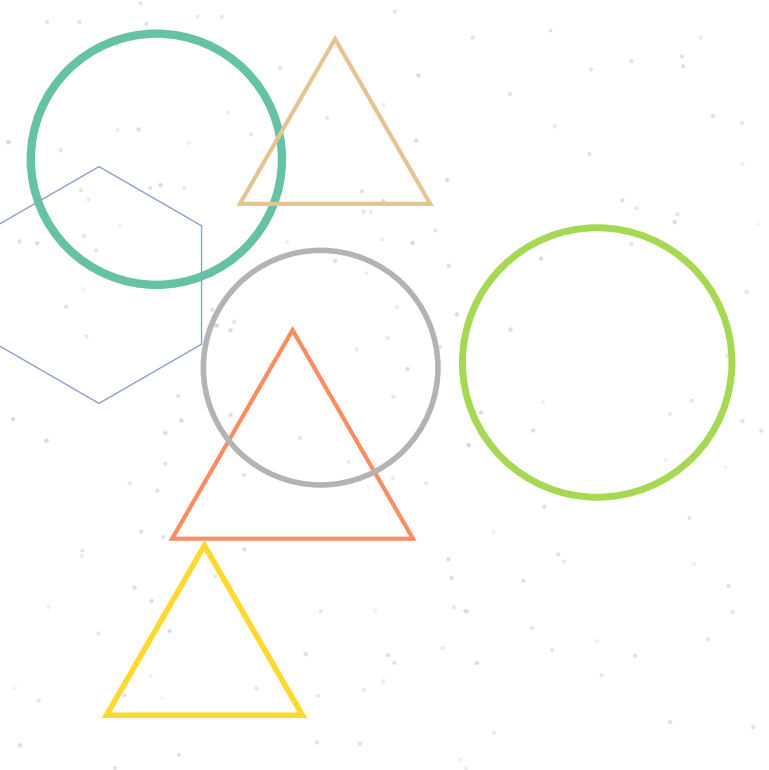[{"shape": "circle", "thickness": 3, "radius": 0.82, "center": [0.203, 0.793]}, {"shape": "triangle", "thickness": 1.5, "radius": 0.9, "center": [0.38, 0.391]}, {"shape": "hexagon", "thickness": 0.5, "radius": 0.77, "center": [0.129, 0.63]}, {"shape": "circle", "thickness": 2.5, "radius": 0.87, "center": [0.776, 0.529]}, {"shape": "triangle", "thickness": 2, "radius": 0.73, "center": [0.266, 0.145]}, {"shape": "triangle", "thickness": 1.5, "radius": 0.71, "center": [0.435, 0.807]}, {"shape": "circle", "thickness": 2, "radius": 0.76, "center": [0.416, 0.523]}]